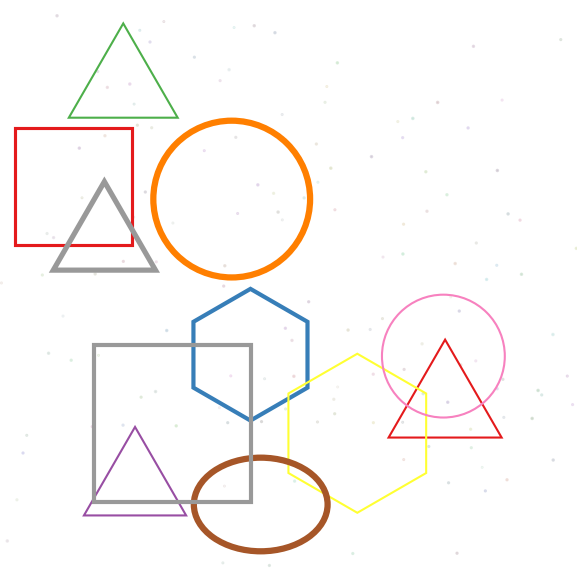[{"shape": "triangle", "thickness": 1, "radius": 0.57, "center": [0.771, 0.298]}, {"shape": "square", "thickness": 1.5, "radius": 0.51, "center": [0.127, 0.676]}, {"shape": "hexagon", "thickness": 2, "radius": 0.57, "center": [0.434, 0.385]}, {"shape": "triangle", "thickness": 1, "radius": 0.54, "center": [0.213, 0.85]}, {"shape": "triangle", "thickness": 1, "radius": 0.51, "center": [0.234, 0.158]}, {"shape": "circle", "thickness": 3, "radius": 0.68, "center": [0.401, 0.654]}, {"shape": "hexagon", "thickness": 1, "radius": 0.69, "center": [0.619, 0.249]}, {"shape": "oval", "thickness": 3, "radius": 0.58, "center": [0.451, 0.126]}, {"shape": "circle", "thickness": 1, "radius": 0.53, "center": [0.768, 0.383]}, {"shape": "triangle", "thickness": 2.5, "radius": 0.51, "center": [0.181, 0.582]}, {"shape": "square", "thickness": 2, "radius": 0.68, "center": [0.298, 0.265]}]